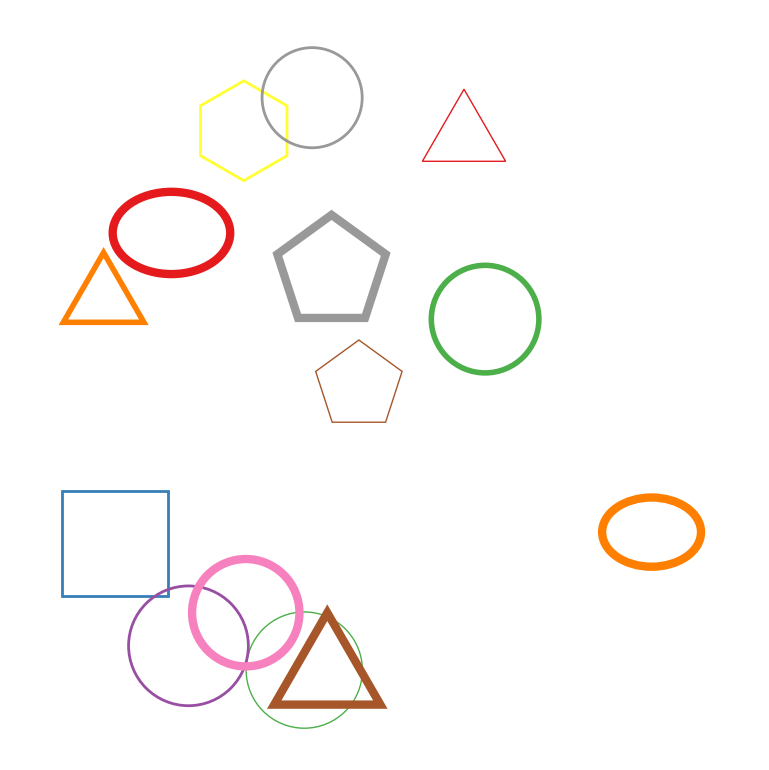[{"shape": "oval", "thickness": 3, "radius": 0.38, "center": [0.223, 0.697]}, {"shape": "triangle", "thickness": 0.5, "radius": 0.31, "center": [0.603, 0.822]}, {"shape": "square", "thickness": 1, "radius": 0.34, "center": [0.149, 0.294]}, {"shape": "circle", "thickness": 0.5, "radius": 0.38, "center": [0.395, 0.13]}, {"shape": "circle", "thickness": 2, "radius": 0.35, "center": [0.63, 0.586]}, {"shape": "circle", "thickness": 1, "radius": 0.39, "center": [0.245, 0.161]}, {"shape": "oval", "thickness": 3, "radius": 0.32, "center": [0.846, 0.309]}, {"shape": "triangle", "thickness": 2, "radius": 0.3, "center": [0.135, 0.612]}, {"shape": "hexagon", "thickness": 1, "radius": 0.32, "center": [0.317, 0.83]}, {"shape": "pentagon", "thickness": 0.5, "radius": 0.3, "center": [0.466, 0.499]}, {"shape": "triangle", "thickness": 3, "radius": 0.4, "center": [0.425, 0.125]}, {"shape": "circle", "thickness": 3, "radius": 0.35, "center": [0.319, 0.204]}, {"shape": "circle", "thickness": 1, "radius": 0.33, "center": [0.405, 0.873]}, {"shape": "pentagon", "thickness": 3, "radius": 0.37, "center": [0.431, 0.647]}]